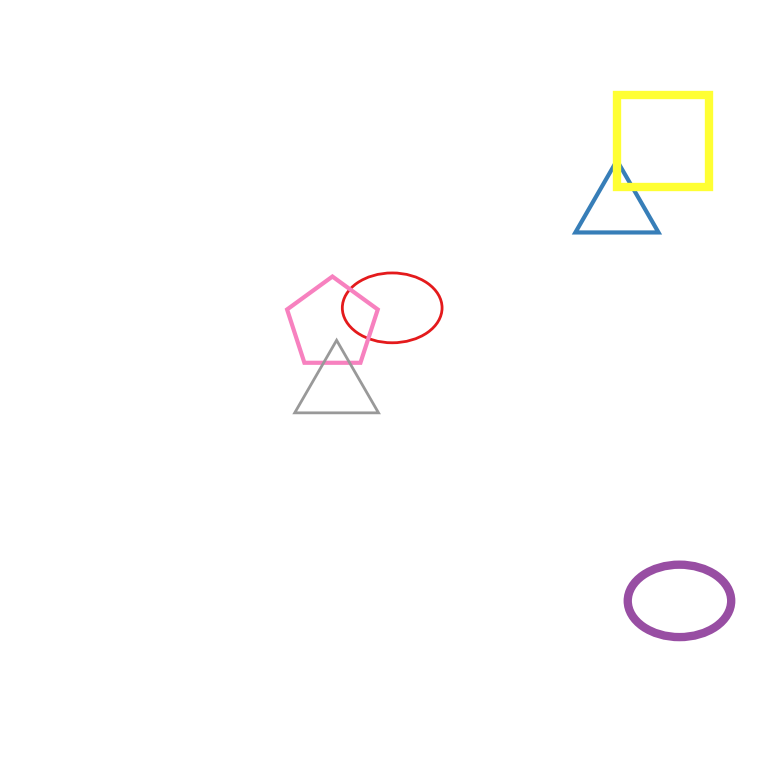[{"shape": "oval", "thickness": 1, "radius": 0.32, "center": [0.509, 0.6]}, {"shape": "triangle", "thickness": 1.5, "radius": 0.31, "center": [0.801, 0.729]}, {"shape": "oval", "thickness": 3, "radius": 0.34, "center": [0.882, 0.22]}, {"shape": "square", "thickness": 3, "radius": 0.3, "center": [0.861, 0.817]}, {"shape": "pentagon", "thickness": 1.5, "radius": 0.31, "center": [0.432, 0.579]}, {"shape": "triangle", "thickness": 1, "radius": 0.31, "center": [0.437, 0.495]}]